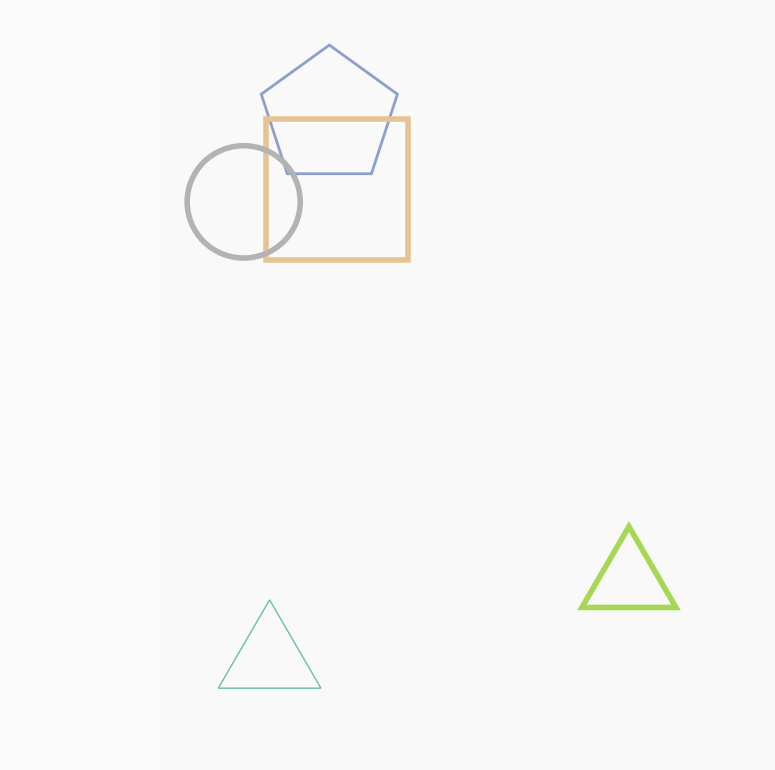[{"shape": "triangle", "thickness": 0.5, "radius": 0.38, "center": [0.348, 0.144]}, {"shape": "pentagon", "thickness": 1, "radius": 0.46, "center": [0.425, 0.849]}, {"shape": "triangle", "thickness": 2, "radius": 0.35, "center": [0.812, 0.246]}, {"shape": "square", "thickness": 2, "radius": 0.46, "center": [0.435, 0.754]}, {"shape": "circle", "thickness": 2, "radius": 0.36, "center": [0.314, 0.738]}]